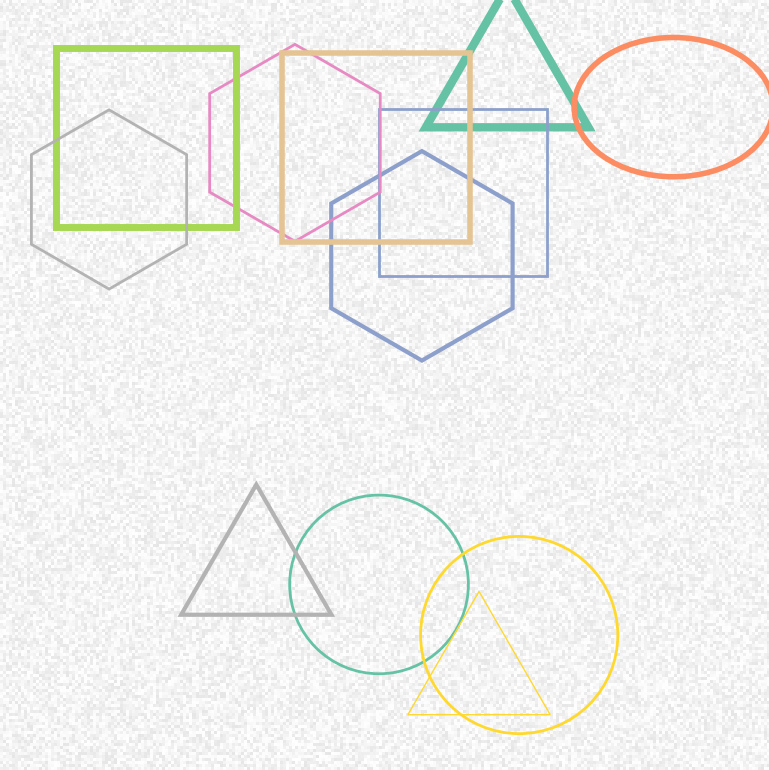[{"shape": "circle", "thickness": 1, "radius": 0.58, "center": [0.492, 0.241]}, {"shape": "triangle", "thickness": 3, "radius": 0.61, "center": [0.659, 0.896]}, {"shape": "oval", "thickness": 2, "radius": 0.65, "center": [0.875, 0.861]}, {"shape": "hexagon", "thickness": 1.5, "radius": 0.68, "center": [0.548, 0.668]}, {"shape": "square", "thickness": 1, "radius": 0.54, "center": [0.601, 0.75]}, {"shape": "hexagon", "thickness": 1, "radius": 0.64, "center": [0.383, 0.814]}, {"shape": "square", "thickness": 2.5, "radius": 0.58, "center": [0.19, 0.821]}, {"shape": "circle", "thickness": 1, "radius": 0.64, "center": [0.674, 0.175]}, {"shape": "triangle", "thickness": 0.5, "radius": 0.53, "center": [0.622, 0.125]}, {"shape": "square", "thickness": 2, "radius": 0.61, "center": [0.488, 0.808]}, {"shape": "hexagon", "thickness": 1, "radius": 0.58, "center": [0.142, 0.741]}, {"shape": "triangle", "thickness": 1.5, "radius": 0.56, "center": [0.333, 0.258]}]